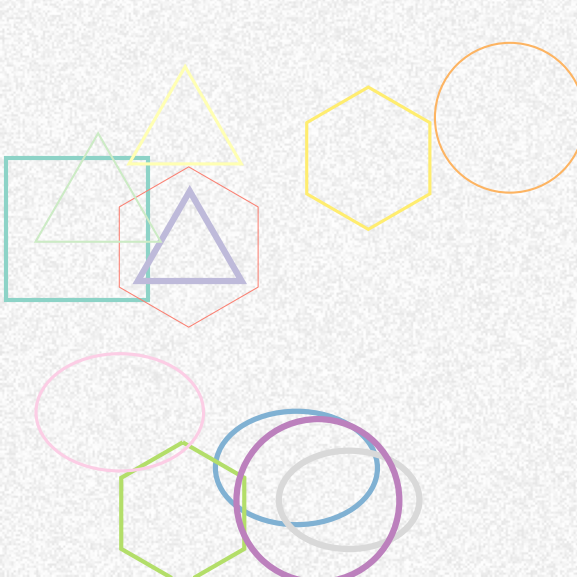[{"shape": "square", "thickness": 2, "radius": 0.61, "center": [0.133, 0.603]}, {"shape": "triangle", "thickness": 1.5, "radius": 0.56, "center": [0.321, 0.771]}, {"shape": "triangle", "thickness": 3, "radius": 0.52, "center": [0.329, 0.564]}, {"shape": "hexagon", "thickness": 0.5, "radius": 0.69, "center": [0.327, 0.571]}, {"shape": "oval", "thickness": 2.5, "radius": 0.7, "center": [0.513, 0.189]}, {"shape": "circle", "thickness": 1, "radius": 0.65, "center": [0.883, 0.795]}, {"shape": "hexagon", "thickness": 2, "radius": 0.62, "center": [0.316, 0.11]}, {"shape": "oval", "thickness": 1.5, "radius": 0.73, "center": [0.207, 0.285]}, {"shape": "oval", "thickness": 3, "radius": 0.61, "center": [0.605, 0.134]}, {"shape": "circle", "thickness": 3, "radius": 0.71, "center": [0.55, 0.132]}, {"shape": "triangle", "thickness": 1, "radius": 0.63, "center": [0.17, 0.643]}, {"shape": "hexagon", "thickness": 1.5, "radius": 0.62, "center": [0.638, 0.725]}]